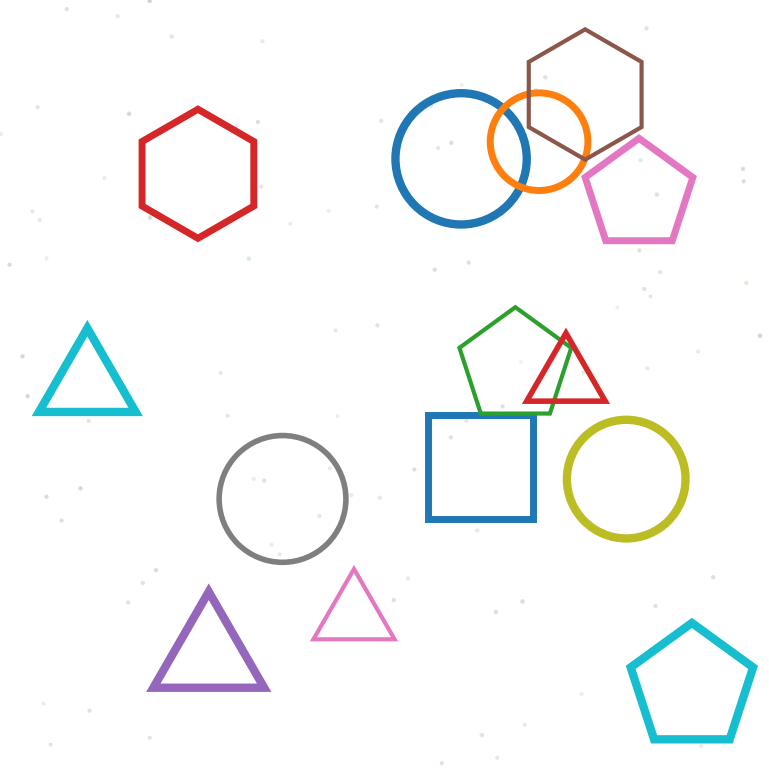[{"shape": "circle", "thickness": 3, "radius": 0.43, "center": [0.599, 0.794]}, {"shape": "square", "thickness": 2.5, "radius": 0.34, "center": [0.624, 0.394]}, {"shape": "circle", "thickness": 2.5, "radius": 0.32, "center": [0.7, 0.816]}, {"shape": "pentagon", "thickness": 1.5, "radius": 0.38, "center": [0.669, 0.525]}, {"shape": "hexagon", "thickness": 2.5, "radius": 0.42, "center": [0.257, 0.774]}, {"shape": "triangle", "thickness": 2, "radius": 0.29, "center": [0.735, 0.508]}, {"shape": "triangle", "thickness": 3, "radius": 0.42, "center": [0.271, 0.148]}, {"shape": "hexagon", "thickness": 1.5, "radius": 0.42, "center": [0.76, 0.877]}, {"shape": "pentagon", "thickness": 2.5, "radius": 0.37, "center": [0.83, 0.747]}, {"shape": "triangle", "thickness": 1.5, "radius": 0.3, "center": [0.46, 0.2]}, {"shape": "circle", "thickness": 2, "radius": 0.41, "center": [0.367, 0.352]}, {"shape": "circle", "thickness": 3, "radius": 0.39, "center": [0.813, 0.378]}, {"shape": "pentagon", "thickness": 3, "radius": 0.42, "center": [0.899, 0.107]}, {"shape": "triangle", "thickness": 3, "radius": 0.36, "center": [0.113, 0.501]}]